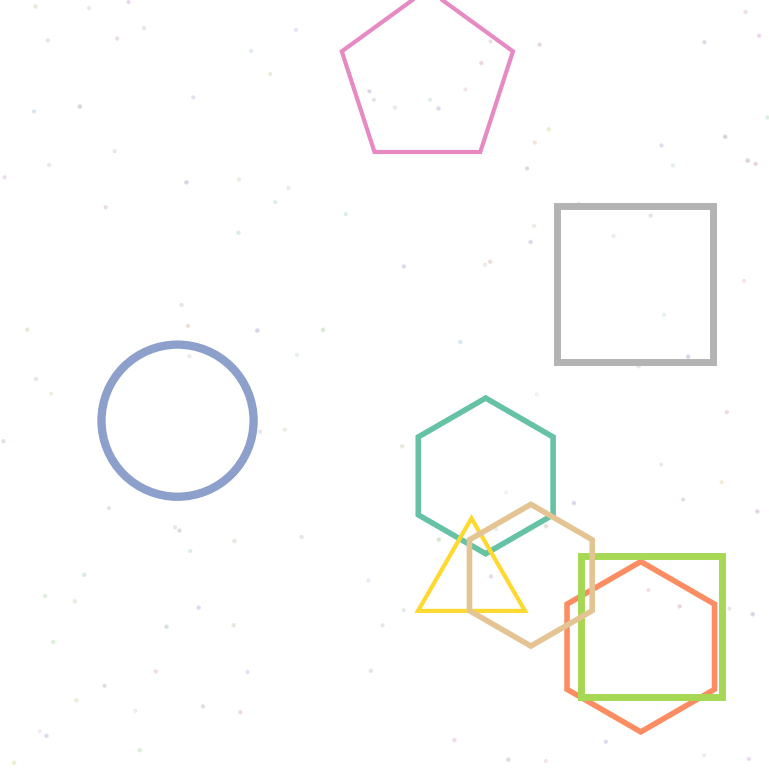[{"shape": "hexagon", "thickness": 2, "radius": 0.51, "center": [0.631, 0.382]}, {"shape": "hexagon", "thickness": 2, "radius": 0.55, "center": [0.832, 0.16]}, {"shape": "circle", "thickness": 3, "radius": 0.49, "center": [0.231, 0.454]}, {"shape": "pentagon", "thickness": 1.5, "radius": 0.58, "center": [0.555, 0.897]}, {"shape": "square", "thickness": 2.5, "radius": 0.46, "center": [0.846, 0.186]}, {"shape": "triangle", "thickness": 1.5, "radius": 0.4, "center": [0.612, 0.247]}, {"shape": "hexagon", "thickness": 2, "radius": 0.46, "center": [0.689, 0.253]}, {"shape": "square", "thickness": 2.5, "radius": 0.51, "center": [0.825, 0.632]}]